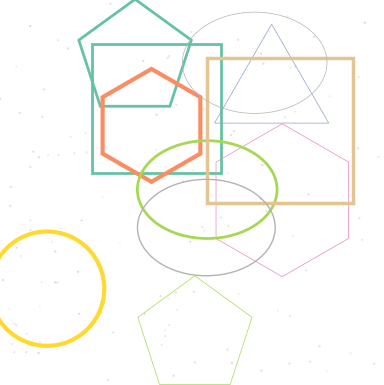[{"shape": "pentagon", "thickness": 2, "radius": 0.77, "center": [0.351, 0.848]}, {"shape": "square", "thickness": 2, "radius": 0.84, "center": [0.407, 0.718]}, {"shape": "hexagon", "thickness": 3, "radius": 0.73, "center": [0.393, 0.674]}, {"shape": "triangle", "thickness": 0.5, "radius": 0.86, "center": [0.706, 0.766]}, {"shape": "hexagon", "thickness": 0.5, "radius": 0.99, "center": [0.733, 0.48]}, {"shape": "pentagon", "thickness": 0.5, "radius": 0.78, "center": [0.506, 0.128]}, {"shape": "oval", "thickness": 2, "radius": 0.91, "center": [0.538, 0.508]}, {"shape": "circle", "thickness": 3, "radius": 0.74, "center": [0.122, 0.25]}, {"shape": "square", "thickness": 2.5, "radius": 0.95, "center": [0.727, 0.661]}, {"shape": "oval", "thickness": 0.5, "radius": 0.94, "center": [0.661, 0.837]}, {"shape": "oval", "thickness": 1, "radius": 0.89, "center": [0.536, 0.409]}]